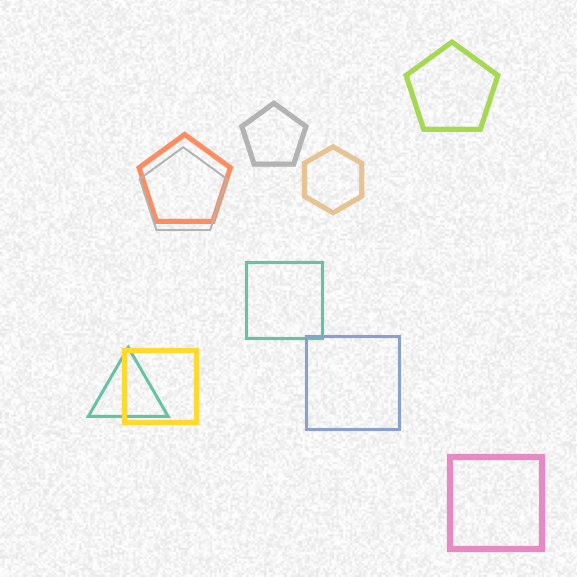[{"shape": "square", "thickness": 1.5, "radius": 0.33, "center": [0.492, 0.479]}, {"shape": "triangle", "thickness": 1.5, "radius": 0.4, "center": [0.222, 0.318]}, {"shape": "pentagon", "thickness": 2.5, "radius": 0.42, "center": [0.32, 0.683]}, {"shape": "square", "thickness": 1.5, "radius": 0.4, "center": [0.611, 0.337]}, {"shape": "square", "thickness": 3, "radius": 0.4, "center": [0.859, 0.128]}, {"shape": "pentagon", "thickness": 2.5, "radius": 0.42, "center": [0.783, 0.843]}, {"shape": "square", "thickness": 2.5, "radius": 0.31, "center": [0.277, 0.331]}, {"shape": "hexagon", "thickness": 2.5, "radius": 0.29, "center": [0.577, 0.688]}, {"shape": "pentagon", "thickness": 2.5, "radius": 0.29, "center": [0.474, 0.762]}, {"shape": "pentagon", "thickness": 1, "radius": 0.4, "center": [0.317, 0.665]}]